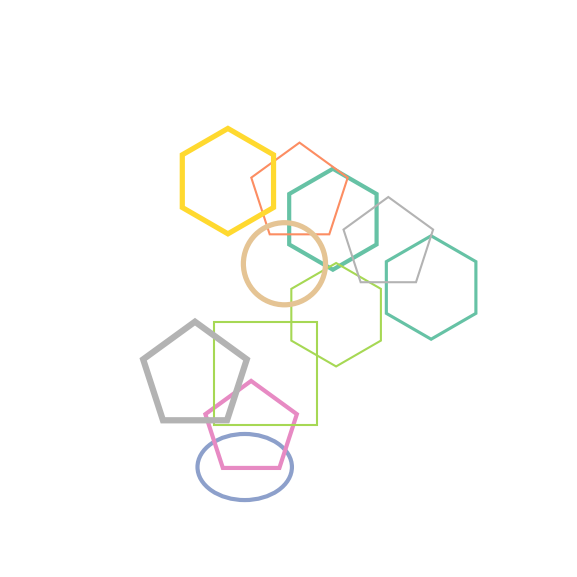[{"shape": "hexagon", "thickness": 2, "radius": 0.44, "center": [0.576, 0.62]}, {"shape": "hexagon", "thickness": 1.5, "radius": 0.45, "center": [0.747, 0.501]}, {"shape": "pentagon", "thickness": 1, "radius": 0.44, "center": [0.519, 0.664]}, {"shape": "oval", "thickness": 2, "radius": 0.41, "center": [0.424, 0.19]}, {"shape": "pentagon", "thickness": 2, "radius": 0.42, "center": [0.435, 0.256]}, {"shape": "hexagon", "thickness": 1, "radius": 0.45, "center": [0.582, 0.454]}, {"shape": "square", "thickness": 1, "radius": 0.45, "center": [0.46, 0.353]}, {"shape": "hexagon", "thickness": 2.5, "radius": 0.46, "center": [0.395, 0.685]}, {"shape": "circle", "thickness": 2.5, "radius": 0.36, "center": [0.493, 0.542]}, {"shape": "pentagon", "thickness": 3, "radius": 0.47, "center": [0.338, 0.348]}, {"shape": "pentagon", "thickness": 1, "radius": 0.41, "center": [0.672, 0.576]}]